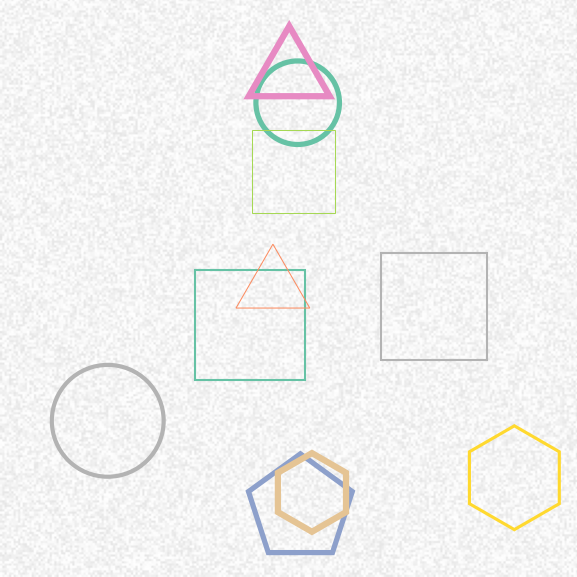[{"shape": "square", "thickness": 1, "radius": 0.47, "center": [0.433, 0.436]}, {"shape": "circle", "thickness": 2.5, "radius": 0.36, "center": [0.515, 0.821]}, {"shape": "triangle", "thickness": 0.5, "radius": 0.37, "center": [0.473, 0.503]}, {"shape": "pentagon", "thickness": 2.5, "radius": 0.47, "center": [0.52, 0.119]}, {"shape": "triangle", "thickness": 3, "radius": 0.4, "center": [0.501, 0.873]}, {"shape": "square", "thickness": 0.5, "radius": 0.36, "center": [0.507, 0.701]}, {"shape": "hexagon", "thickness": 1.5, "radius": 0.45, "center": [0.891, 0.172]}, {"shape": "hexagon", "thickness": 3, "radius": 0.34, "center": [0.54, 0.146]}, {"shape": "square", "thickness": 1, "radius": 0.46, "center": [0.751, 0.468]}, {"shape": "circle", "thickness": 2, "radius": 0.48, "center": [0.187, 0.27]}]